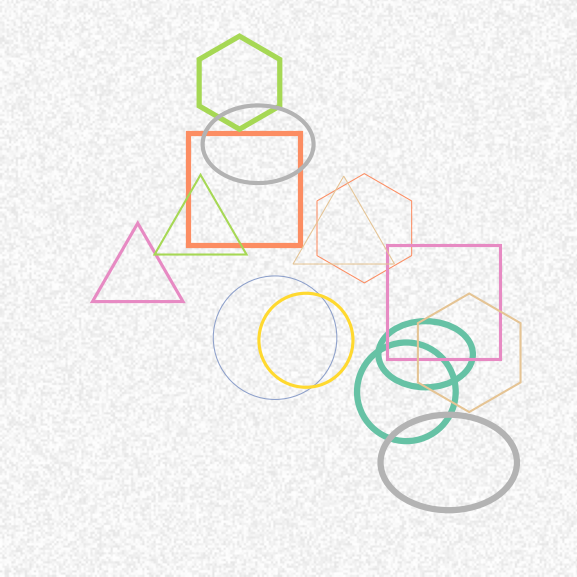[{"shape": "circle", "thickness": 3, "radius": 0.43, "center": [0.704, 0.321]}, {"shape": "oval", "thickness": 3, "radius": 0.41, "center": [0.737, 0.386]}, {"shape": "square", "thickness": 2.5, "radius": 0.48, "center": [0.422, 0.671]}, {"shape": "hexagon", "thickness": 0.5, "radius": 0.47, "center": [0.631, 0.604]}, {"shape": "circle", "thickness": 0.5, "radius": 0.53, "center": [0.476, 0.414]}, {"shape": "square", "thickness": 1.5, "radius": 0.49, "center": [0.768, 0.476]}, {"shape": "triangle", "thickness": 1.5, "radius": 0.45, "center": [0.239, 0.522]}, {"shape": "hexagon", "thickness": 2.5, "radius": 0.4, "center": [0.415, 0.856]}, {"shape": "triangle", "thickness": 1, "radius": 0.46, "center": [0.347, 0.604]}, {"shape": "circle", "thickness": 1.5, "radius": 0.41, "center": [0.53, 0.41]}, {"shape": "hexagon", "thickness": 1, "radius": 0.51, "center": [0.812, 0.388]}, {"shape": "triangle", "thickness": 0.5, "radius": 0.51, "center": [0.595, 0.593]}, {"shape": "oval", "thickness": 3, "radius": 0.59, "center": [0.777, 0.198]}, {"shape": "oval", "thickness": 2, "radius": 0.48, "center": [0.447, 0.749]}]